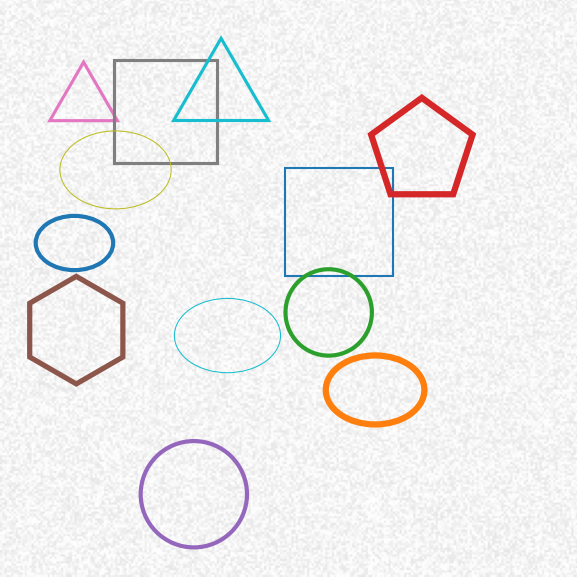[{"shape": "oval", "thickness": 2, "radius": 0.34, "center": [0.129, 0.578]}, {"shape": "square", "thickness": 1, "radius": 0.47, "center": [0.587, 0.614]}, {"shape": "oval", "thickness": 3, "radius": 0.43, "center": [0.65, 0.324]}, {"shape": "circle", "thickness": 2, "radius": 0.37, "center": [0.569, 0.458]}, {"shape": "pentagon", "thickness": 3, "radius": 0.46, "center": [0.73, 0.737]}, {"shape": "circle", "thickness": 2, "radius": 0.46, "center": [0.336, 0.143]}, {"shape": "hexagon", "thickness": 2.5, "radius": 0.47, "center": [0.132, 0.427]}, {"shape": "triangle", "thickness": 1.5, "radius": 0.34, "center": [0.145, 0.824]}, {"shape": "square", "thickness": 1.5, "radius": 0.45, "center": [0.286, 0.806]}, {"shape": "oval", "thickness": 0.5, "radius": 0.48, "center": [0.2, 0.705]}, {"shape": "oval", "thickness": 0.5, "radius": 0.46, "center": [0.394, 0.418]}, {"shape": "triangle", "thickness": 1.5, "radius": 0.47, "center": [0.383, 0.838]}]